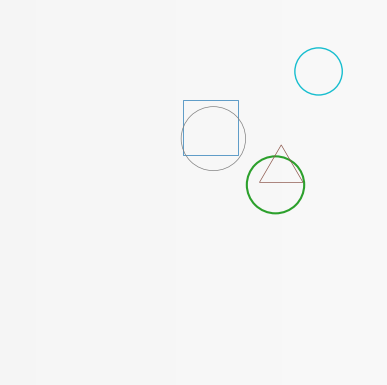[{"shape": "square", "thickness": 0.5, "radius": 0.36, "center": [0.542, 0.67]}, {"shape": "circle", "thickness": 1.5, "radius": 0.37, "center": [0.711, 0.52]}, {"shape": "triangle", "thickness": 0.5, "radius": 0.32, "center": [0.726, 0.559]}, {"shape": "circle", "thickness": 0.5, "radius": 0.42, "center": [0.551, 0.64]}, {"shape": "circle", "thickness": 1, "radius": 0.31, "center": [0.822, 0.814]}]